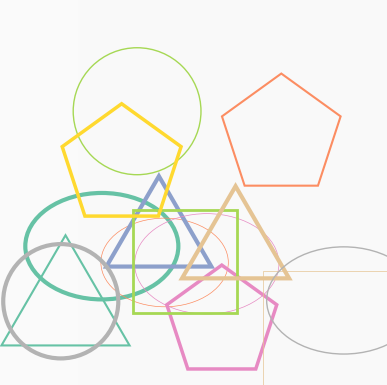[{"shape": "triangle", "thickness": 1.5, "radius": 0.95, "center": [0.169, 0.198]}, {"shape": "oval", "thickness": 3, "radius": 0.99, "center": [0.263, 0.361]}, {"shape": "pentagon", "thickness": 1.5, "radius": 0.8, "center": [0.726, 0.648]}, {"shape": "oval", "thickness": 0.5, "radius": 0.82, "center": [0.425, 0.318]}, {"shape": "triangle", "thickness": 3, "radius": 0.78, "center": [0.41, 0.386]}, {"shape": "oval", "thickness": 0.5, "radius": 0.93, "center": [0.534, 0.315]}, {"shape": "pentagon", "thickness": 2.5, "radius": 0.75, "center": [0.572, 0.162]}, {"shape": "circle", "thickness": 1, "radius": 0.82, "center": [0.354, 0.711]}, {"shape": "square", "thickness": 2, "radius": 0.67, "center": [0.477, 0.32]}, {"shape": "pentagon", "thickness": 2.5, "radius": 0.81, "center": [0.314, 0.569]}, {"shape": "triangle", "thickness": 3, "radius": 0.8, "center": [0.608, 0.357]}, {"shape": "square", "thickness": 0.5, "radius": 0.97, "center": [0.873, 0.101]}, {"shape": "circle", "thickness": 3, "radius": 0.74, "center": [0.157, 0.218]}, {"shape": "oval", "thickness": 1, "radius": 0.99, "center": [0.887, 0.22]}]